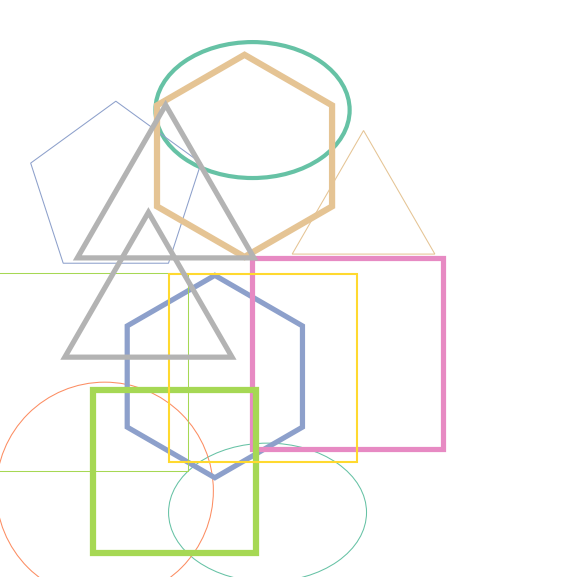[{"shape": "oval", "thickness": 0.5, "radius": 0.86, "center": [0.463, 0.112]}, {"shape": "oval", "thickness": 2, "radius": 0.84, "center": [0.437, 0.809]}, {"shape": "circle", "thickness": 0.5, "radius": 0.94, "center": [0.181, 0.149]}, {"shape": "pentagon", "thickness": 0.5, "radius": 0.78, "center": [0.201, 0.669]}, {"shape": "hexagon", "thickness": 2.5, "radius": 0.88, "center": [0.372, 0.347]}, {"shape": "square", "thickness": 2.5, "radius": 0.83, "center": [0.602, 0.387]}, {"shape": "square", "thickness": 0.5, "radius": 0.85, "center": [0.155, 0.355]}, {"shape": "square", "thickness": 3, "radius": 0.71, "center": [0.303, 0.182]}, {"shape": "square", "thickness": 1, "radius": 0.81, "center": [0.456, 0.362]}, {"shape": "hexagon", "thickness": 3, "radius": 0.88, "center": [0.423, 0.729]}, {"shape": "triangle", "thickness": 0.5, "radius": 0.71, "center": [0.63, 0.63]}, {"shape": "triangle", "thickness": 2.5, "radius": 0.84, "center": [0.257, 0.464]}, {"shape": "triangle", "thickness": 2.5, "radius": 0.88, "center": [0.287, 0.641]}]